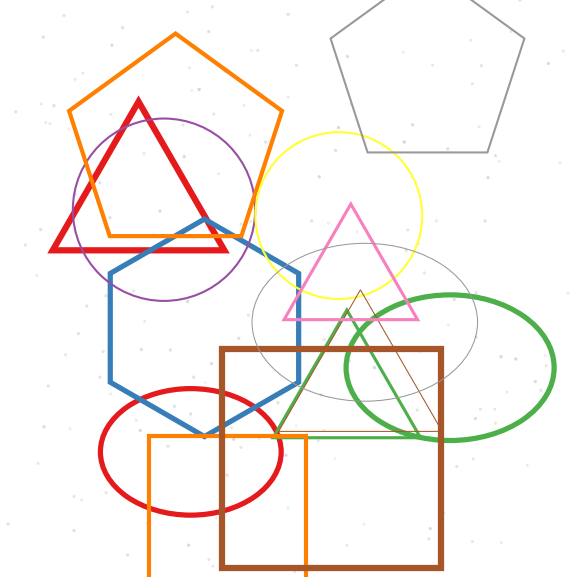[{"shape": "triangle", "thickness": 3, "radius": 0.86, "center": [0.24, 0.651]}, {"shape": "oval", "thickness": 2.5, "radius": 0.78, "center": [0.33, 0.217]}, {"shape": "hexagon", "thickness": 2.5, "radius": 0.94, "center": [0.354, 0.431]}, {"shape": "triangle", "thickness": 1.5, "radius": 0.74, "center": [0.601, 0.315]}, {"shape": "oval", "thickness": 2.5, "radius": 0.9, "center": [0.779, 0.362]}, {"shape": "circle", "thickness": 1, "radius": 0.79, "center": [0.284, 0.636]}, {"shape": "square", "thickness": 2, "radius": 0.68, "center": [0.394, 0.107]}, {"shape": "pentagon", "thickness": 2, "radius": 0.97, "center": [0.304, 0.747]}, {"shape": "circle", "thickness": 1, "radius": 0.72, "center": [0.587, 0.626]}, {"shape": "square", "thickness": 3, "radius": 0.95, "center": [0.574, 0.206]}, {"shape": "triangle", "thickness": 0.5, "radius": 0.82, "center": [0.624, 0.334]}, {"shape": "triangle", "thickness": 1.5, "radius": 0.67, "center": [0.607, 0.512]}, {"shape": "pentagon", "thickness": 1, "radius": 0.88, "center": [0.74, 0.878]}, {"shape": "oval", "thickness": 0.5, "radius": 0.98, "center": [0.632, 0.441]}]